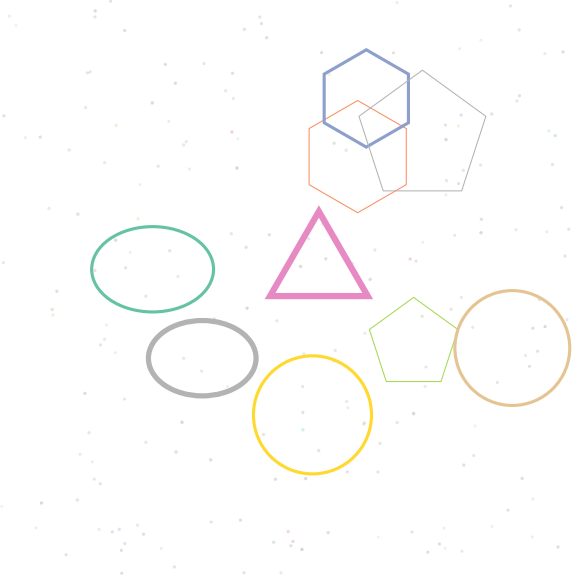[{"shape": "oval", "thickness": 1.5, "radius": 0.53, "center": [0.264, 0.533]}, {"shape": "hexagon", "thickness": 0.5, "radius": 0.49, "center": [0.619, 0.728]}, {"shape": "hexagon", "thickness": 1.5, "radius": 0.42, "center": [0.634, 0.829]}, {"shape": "triangle", "thickness": 3, "radius": 0.49, "center": [0.552, 0.535]}, {"shape": "pentagon", "thickness": 0.5, "radius": 0.4, "center": [0.716, 0.404]}, {"shape": "circle", "thickness": 1.5, "radius": 0.51, "center": [0.541, 0.281]}, {"shape": "circle", "thickness": 1.5, "radius": 0.5, "center": [0.887, 0.396]}, {"shape": "pentagon", "thickness": 0.5, "radius": 0.58, "center": [0.731, 0.762]}, {"shape": "oval", "thickness": 2.5, "radius": 0.47, "center": [0.35, 0.379]}]